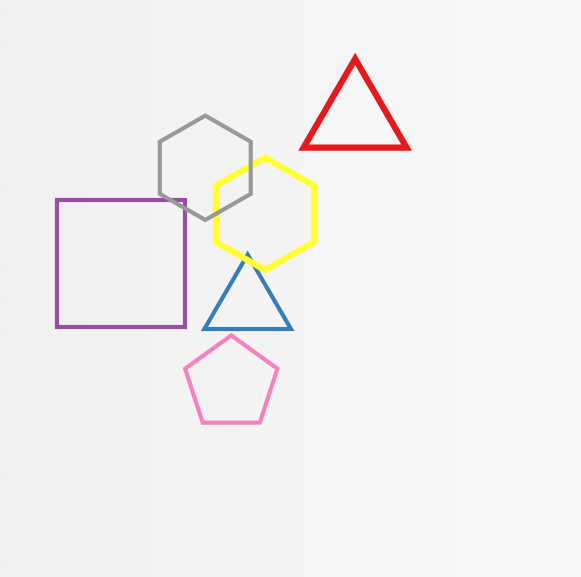[{"shape": "triangle", "thickness": 3, "radius": 0.51, "center": [0.611, 0.795]}, {"shape": "triangle", "thickness": 2, "radius": 0.43, "center": [0.426, 0.472]}, {"shape": "square", "thickness": 2, "radius": 0.55, "center": [0.208, 0.542]}, {"shape": "hexagon", "thickness": 3, "radius": 0.49, "center": [0.456, 0.629]}, {"shape": "pentagon", "thickness": 2, "radius": 0.42, "center": [0.398, 0.335]}, {"shape": "hexagon", "thickness": 2, "radius": 0.45, "center": [0.353, 0.709]}]